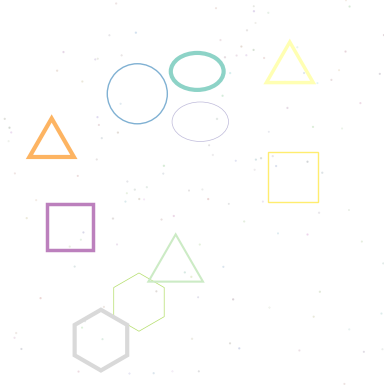[{"shape": "oval", "thickness": 3, "radius": 0.34, "center": [0.512, 0.815]}, {"shape": "triangle", "thickness": 2.5, "radius": 0.35, "center": [0.753, 0.821]}, {"shape": "oval", "thickness": 0.5, "radius": 0.37, "center": [0.52, 0.684]}, {"shape": "circle", "thickness": 1, "radius": 0.39, "center": [0.357, 0.756]}, {"shape": "triangle", "thickness": 3, "radius": 0.33, "center": [0.134, 0.626]}, {"shape": "hexagon", "thickness": 0.5, "radius": 0.38, "center": [0.361, 0.215]}, {"shape": "hexagon", "thickness": 3, "radius": 0.39, "center": [0.262, 0.117]}, {"shape": "square", "thickness": 2.5, "radius": 0.3, "center": [0.183, 0.41]}, {"shape": "triangle", "thickness": 1.5, "radius": 0.41, "center": [0.456, 0.309]}, {"shape": "square", "thickness": 1, "radius": 0.32, "center": [0.761, 0.54]}]